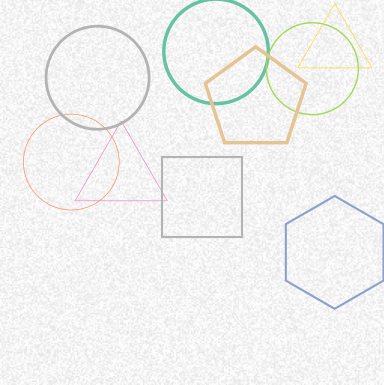[{"shape": "circle", "thickness": 2.5, "radius": 0.68, "center": [0.561, 0.867]}, {"shape": "circle", "thickness": 0.5, "radius": 0.62, "center": [0.185, 0.579]}, {"shape": "hexagon", "thickness": 1.5, "radius": 0.73, "center": [0.869, 0.344]}, {"shape": "triangle", "thickness": 0.5, "radius": 0.69, "center": [0.315, 0.548]}, {"shape": "circle", "thickness": 1, "radius": 0.6, "center": [0.811, 0.822]}, {"shape": "triangle", "thickness": 0.5, "radius": 0.56, "center": [0.87, 0.879]}, {"shape": "pentagon", "thickness": 2.5, "radius": 0.69, "center": [0.664, 0.741]}, {"shape": "square", "thickness": 1.5, "radius": 0.52, "center": [0.524, 0.488]}, {"shape": "circle", "thickness": 2, "radius": 0.67, "center": [0.253, 0.798]}]